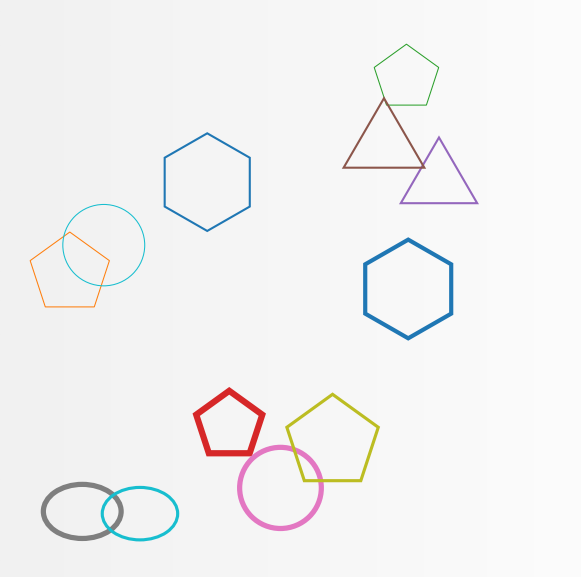[{"shape": "hexagon", "thickness": 2, "radius": 0.43, "center": [0.702, 0.499]}, {"shape": "hexagon", "thickness": 1, "radius": 0.42, "center": [0.357, 0.684]}, {"shape": "pentagon", "thickness": 0.5, "radius": 0.36, "center": [0.12, 0.526]}, {"shape": "pentagon", "thickness": 0.5, "radius": 0.29, "center": [0.699, 0.864]}, {"shape": "pentagon", "thickness": 3, "radius": 0.3, "center": [0.394, 0.263]}, {"shape": "triangle", "thickness": 1, "radius": 0.38, "center": [0.755, 0.685]}, {"shape": "triangle", "thickness": 1, "radius": 0.4, "center": [0.661, 0.749]}, {"shape": "circle", "thickness": 2.5, "radius": 0.35, "center": [0.483, 0.154]}, {"shape": "oval", "thickness": 2.5, "radius": 0.33, "center": [0.141, 0.114]}, {"shape": "pentagon", "thickness": 1.5, "radius": 0.41, "center": [0.572, 0.234]}, {"shape": "oval", "thickness": 1.5, "radius": 0.32, "center": [0.241, 0.11]}, {"shape": "circle", "thickness": 0.5, "radius": 0.35, "center": [0.179, 0.575]}]